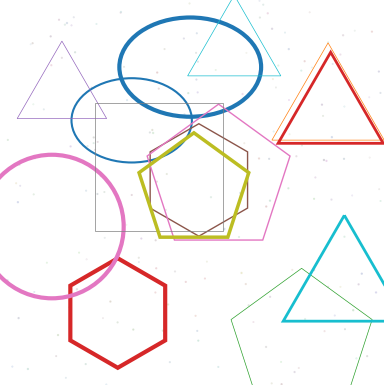[{"shape": "oval", "thickness": 3, "radius": 0.92, "center": [0.494, 0.826]}, {"shape": "oval", "thickness": 1.5, "radius": 0.78, "center": [0.342, 0.687]}, {"shape": "triangle", "thickness": 0.5, "radius": 0.84, "center": [0.852, 0.72]}, {"shape": "pentagon", "thickness": 0.5, "radius": 0.96, "center": [0.783, 0.11]}, {"shape": "triangle", "thickness": 2, "radius": 0.79, "center": [0.859, 0.707]}, {"shape": "hexagon", "thickness": 3, "radius": 0.71, "center": [0.306, 0.187]}, {"shape": "triangle", "thickness": 0.5, "radius": 0.67, "center": [0.161, 0.759]}, {"shape": "hexagon", "thickness": 1, "radius": 0.73, "center": [0.517, 0.533]}, {"shape": "circle", "thickness": 3, "radius": 0.93, "center": [0.135, 0.412]}, {"shape": "pentagon", "thickness": 1, "radius": 0.98, "center": [0.568, 0.534]}, {"shape": "square", "thickness": 0.5, "radius": 0.83, "center": [0.413, 0.567]}, {"shape": "pentagon", "thickness": 2.5, "radius": 0.75, "center": [0.504, 0.505]}, {"shape": "triangle", "thickness": 0.5, "radius": 0.7, "center": [0.608, 0.873]}, {"shape": "triangle", "thickness": 2, "radius": 0.92, "center": [0.894, 0.257]}]